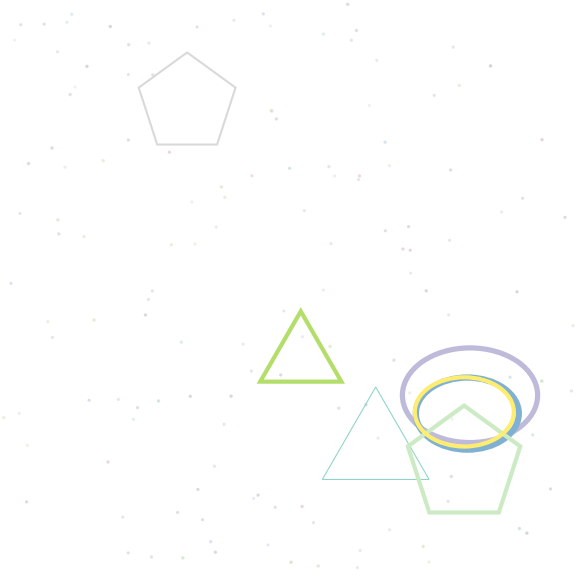[{"shape": "triangle", "thickness": 0.5, "radius": 0.53, "center": [0.651, 0.222]}, {"shape": "oval", "thickness": 2.5, "radius": 0.59, "center": [0.814, 0.315]}, {"shape": "oval", "thickness": 3, "radius": 0.45, "center": [0.809, 0.283]}, {"shape": "triangle", "thickness": 2, "radius": 0.41, "center": [0.521, 0.379]}, {"shape": "pentagon", "thickness": 1, "radius": 0.44, "center": [0.324, 0.82]}, {"shape": "pentagon", "thickness": 2, "radius": 0.51, "center": [0.804, 0.194]}, {"shape": "oval", "thickness": 2, "radius": 0.43, "center": [0.804, 0.286]}]